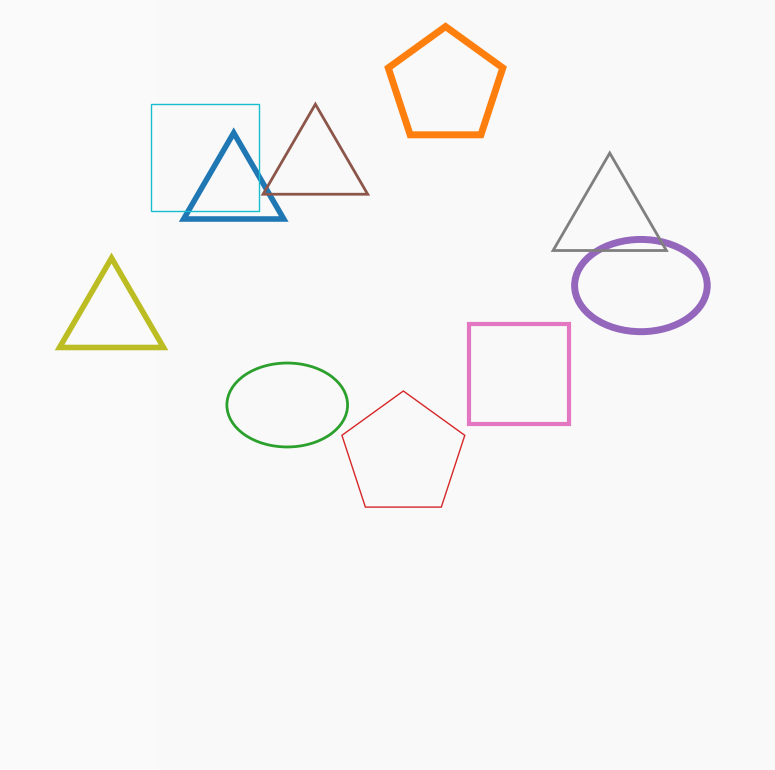[{"shape": "triangle", "thickness": 2, "radius": 0.37, "center": [0.302, 0.753]}, {"shape": "pentagon", "thickness": 2.5, "radius": 0.39, "center": [0.575, 0.888]}, {"shape": "oval", "thickness": 1, "radius": 0.39, "center": [0.371, 0.474]}, {"shape": "pentagon", "thickness": 0.5, "radius": 0.42, "center": [0.52, 0.409]}, {"shape": "oval", "thickness": 2.5, "radius": 0.43, "center": [0.827, 0.629]}, {"shape": "triangle", "thickness": 1, "radius": 0.39, "center": [0.407, 0.787]}, {"shape": "square", "thickness": 1.5, "radius": 0.33, "center": [0.67, 0.515]}, {"shape": "triangle", "thickness": 1, "radius": 0.42, "center": [0.787, 0.717]}, {"shape": "triangle", "thickness": 2, "radius": 0.39, "center": [0.144, 0.587]}, {"shape": "square", "thickness": 0.5, "radius": 0.35, "center": [0.264, 0.795]}]